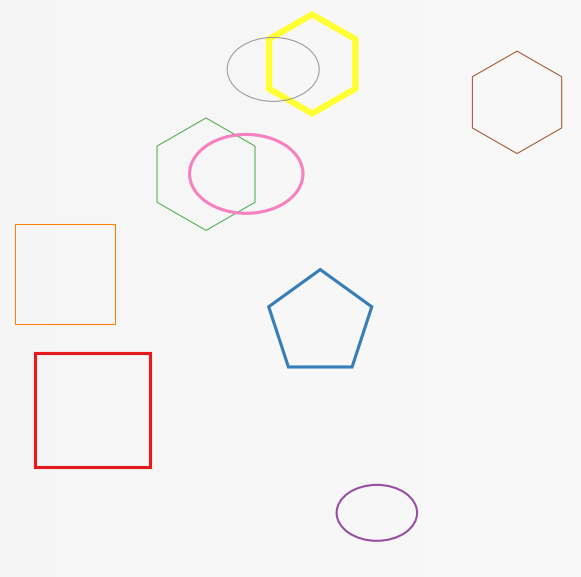[{"shape": "square", "thickness": 1.5, "radius": 0.49, "center": [0.158, 0.289]}, {"shape": "pentagon", "thickness": 1.5, "radius": 0.47, "center": [0.551, 0.439]}, {"shape": "hexagon", "thickness": 0.5, "radius": 0.49, "center": [0.354, 0.698]}, {"shape": "oval", "thickness": 1, "radius": 0.35, "center": [0.648, 0.111]}, {"shape": "square", "thickness": 0.5, "radius": 0.43, "center": [0.112, 0.525]}, {"shape": "hexagon", "thickness": 3, "radius": 0.43, "center": [0.537, 0.888]}, {"shape": "hexagon", "thickness": 0.5, "radius": 0.44, "center": [0.89, 0.822]}, {"shape": "oval", "thickness": 1.5, "radius": 0.49, "center": [0.424, 0.698]}, {"shape": "oval", "thickness": 0.5, "radius": 0.4, "center": [0.47, 0.879]}]